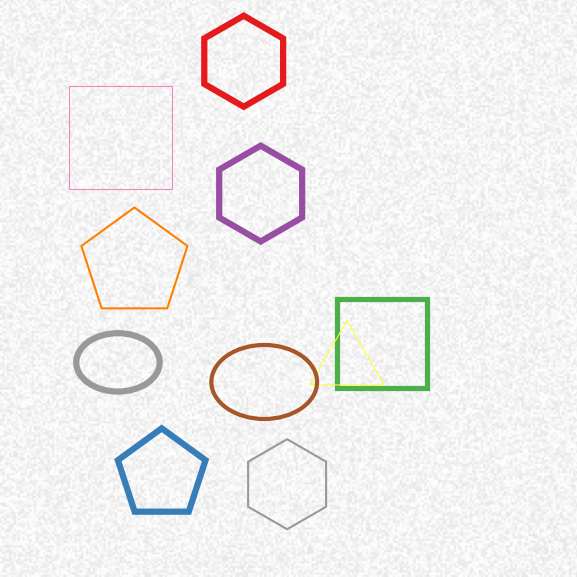[{"shape": "hexagon", "thickness": 3, "radius": 0.39, "center": [0.422, 0.893]}, {"shape": "pentagon", "thickness": 3, "radius": 0.4, "center": [0.28, 0.178]}, {"shape": "square", "thickness": 2.5, "radius": 0.39, "center": [0.661, 0.404]}, {"shape": "hexagon", "thickness": 3, "radius": 0.41, "center": [0.451, 0.664]}, {"shape": "pentagon", "thickness": 1, "radius": 0.48, "center": [0.233, 0.543]}, {"shape": "triangle", "thickness": 0.5, "radius": 0.37, "center": [0.601, 0.37]}, {"shape": "oval", "thickness": 2, "radius": 0.46, "center": [0.458, 0.338]}, {"shape": "square", "thickness": 0.5, "radius": 0.44, "center": [0.209, 0.761]}, {"shape": "hexagon", "thickness": 1, "radius": 0.39, "center": [0.497, 0.161]}, {"shape": "oval", "thickness": 3, "radius": 0.36, "center": [0.204, 0.372]}]